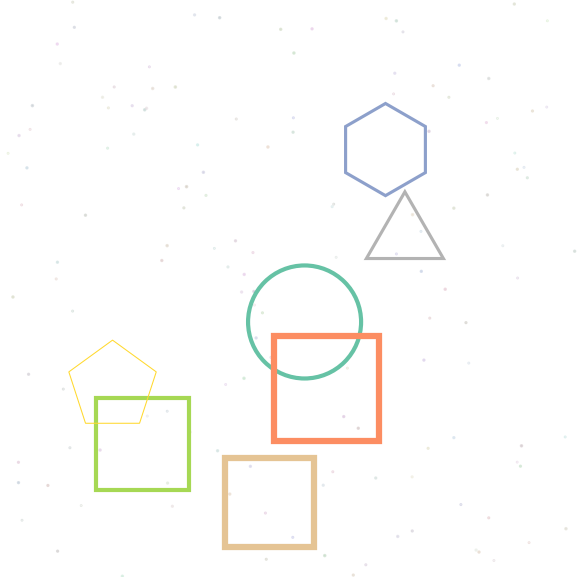[{"shape": "circle", "thickness": 2, "radius": 0.49, "center": [0.527, 0.442]}, {"shape": "square", "thickness": 3, "radius": 0.45, "center": [0.565, 0.326]}, {"shape": "hexagon", "thickness": 1.5, "radius": 0.4, "center": [0.668, 0.74]}, {"shape": "square", "thickness": 2, "radius": 0.4, "center": [0.246, 0.23]}, {"shape": "pentagon", "thickness": 0.5, "radius": 0.4, "center": [0.195, 0.331]}, {"shape": "square", "thickness": 3, "radius": 0.39, "center": [0.466, 0.129]}, {"shape": "triangle", "thickness": 1.5, "radius": 0.38, "center": [0.701, 0.59]}]